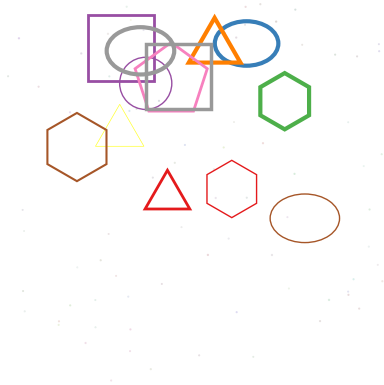[{"shape": "triangle", "thickness": 2, "radius": 0.34, "center": [0.435, 0.491]}, {"shape": "hexagon", "thickness": 1, "radius": 0.37, "center": [0.602, 0.509]}, {"shape": "oval", "thickness": 3, "radius": 0.41, "center": [0.64, 0.887]}, {"shape": "hexagon", "thickness": 3, "radius": 0.37, "center": [0.74, 0.737]}, {"shape": "circle", "thickness": 1, "radius": 0.34, "center": [0.379, 0.783]}, {"shape": "square", "thickness": 2, "radius": 0.43, "center": [0.314, 0.876]}, {"shape": "triangle", "thickness": 3, "radius": 0.39, "center": [0.557, 0.876]}, {"shape": "triangle", "thickness": 0.5, "radius": 0.36, "center": [0.311, 0.656]}, {"shape": "oval", "thickness": 1, "radius": 0.45, "center": [0.792, 0.433]}, {"shape": "hexagon", "thickness": 1.5, "radius": 0.44, "center": [0.2, 0.618]}, {"shape": "pentagon", "thickness": 2, "radius": 0.49, "center": [0.445, 0.791]}, {"shape": "square", "thickness": 2.5, "radius": 0.42, "center": [0.464, 0.802]}, {"shape": "oval", "thickness": 3, "radius": 0.44, "center": [0.365, 0.868]}]